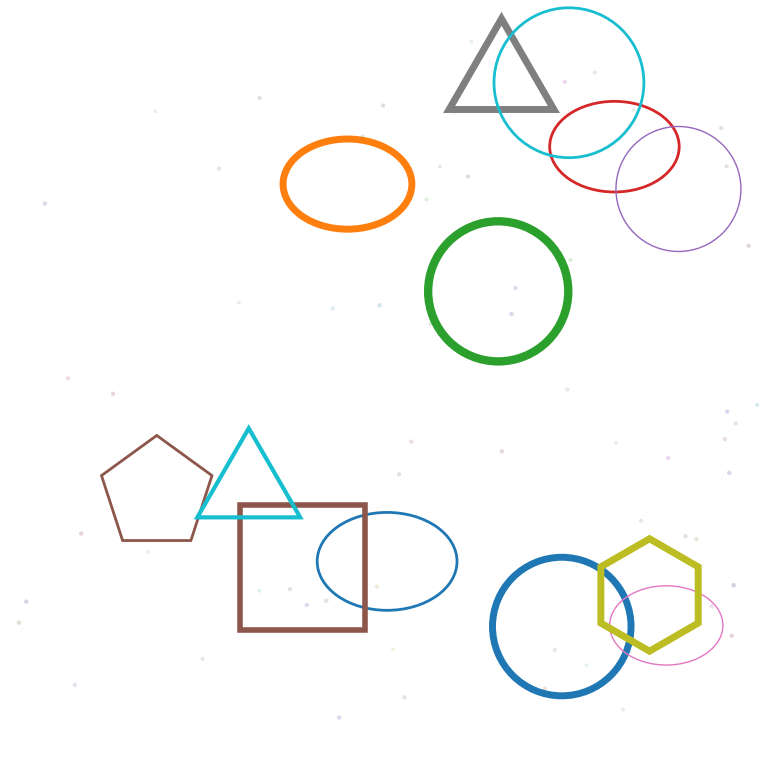[{"shape": "circle", "thickness": 2.5, "radius": 0.45, "center": [0.73, 0.186]}, {"shape": "oval", "thickness": 1, "radius": 0.45, "center": [0.503, 0.271]}, {"shape": "oval", "thickness": 2.5, "radius": 0.42, "center": [0.451, 0.761]}, {"shape": "circle", "thickness": 3, "radius": 0.45, "center": [0.647, 0.622]}, {"shape": "oval", "thickness": 1, "radius": 0.42, "center": [0.798, 0.81]}, {"shape": "circle", "thickness": 0.5, "radius": 0.41, "center": [0.881, 0.755]}, {"shape": "pentagon", "thickness": 1, "radius": 0.38, "center": [0.204, 0.359]}, {"shape": "square", "thickness": 2, "radius": 0.41, "center": [0.393, 0.263]}, {"shape": "oval", "thickness": 0.5, "radius": 0.37, "center": [0.865, 0.188]}, {"shape": "triangle", "thickness": 2.5, "radius": 0.39, "center": [0.651, 0.897]}, {"shape": "hexagon", "thickness": 2.5, "radius": 0.36, "center": [0.844, 0.227]}, {"shape": "circle", "thickness": 1, "radius": 0.49, "center": [0.739, 0.893]}, {"shape": "triangle", "thickness": 1.5, "radius": 0.39, "center": [0.323, 0.367]}]